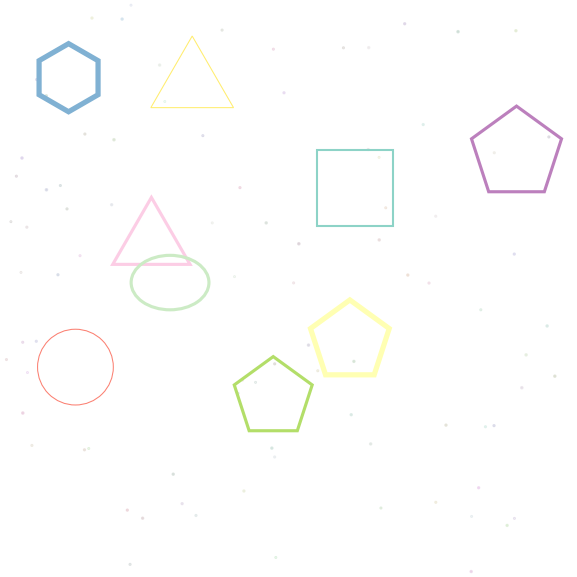[{"shape": "square", "thickness": 1, "radius": 0.33, "center": [0.614, 0.674]}, {"shape": "pentagon", "thickness": 2.5, "radius": 0.36, "center": [0.606, 0.408]}, {"shape": "circle", "thickness": 0.5, "radius": 0.33, "center": [0.131, 0.363]}, {"shape": "hexagon", "thickness": 2.5, "radius": 0.29, "center": [0.119, 0.865]}, {"shape": "pentagon", "thickness": 1.5, "radius": 0.35, "center": [0.473, 0.311]}, {"shape": "triangle", "thickness": 1.5, "radius": 0.39, "center": [0.262, 0.58]}, {"shape": "pentagon", "thickness": 1.5, "radius": 0.41, "center": [0.894, 0.733]}, {"shape": "oval", "thickness": 1.5, "radius": 0.34, "center": [0.294, 0.51]}, {"shape": "triangle", "thickness": 0.5, "radius": 0.41, "center": [0.333, 0.854]}]